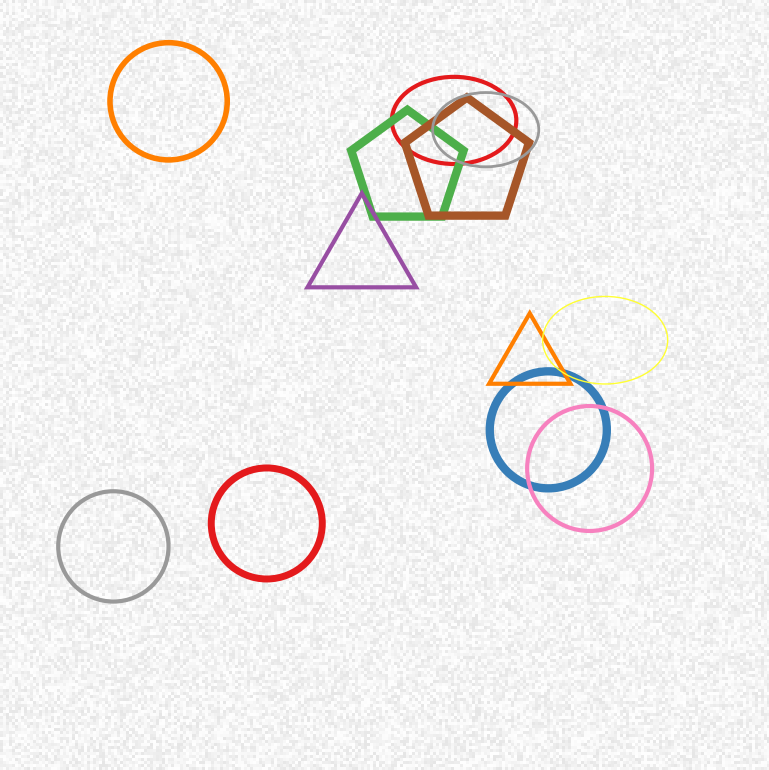[{"shape": "oval", "thickness": 1.5, "radius": 0.4, "center": [0.59, 0.844]}, {"shape": "circle", "thickness": 2.5, "radius": 0.36, "center": [0.346, 0.32]}, {"shape": "circle", "thickness": 3, "radius": 0.38, "center": [0.712, 0.442]}, {"shape": "pentagon", "thickness": 3, "radius": 0.38, "center": [0.529, 0.781]}, {"shape": "triangle", "thickness": 1.5, "radius": 0.41, "center": [0.47, 0.668]}, {"shape": "circle", "thickness": 2, "radius": 0.38, "center": [0.219, 0.868]}, {"shape": "triangle", "thickness": 1.5, "radius": 0.3, "center": [0.688, 0.532]}, {"shape": "oval", "thickness": 0.5, "radius": 0.41, "center": [0.786, 0.558]}, {"shape": "pentagon", "thickness": 3, "radius": 0.42, "center": [0.606, 0.789]}, {"shape": "circle", "thickness": 1.5, "radius": 0.41, "center": [0.766, 0.392]}, {"shape": "circle", "thickness": 1.5, "radius": 0.36, "center": [0.147, 0.29]}, {"shape": "oval", "thickness": 1, "radius": 0.34, "center": [0.631, 0.832]}]